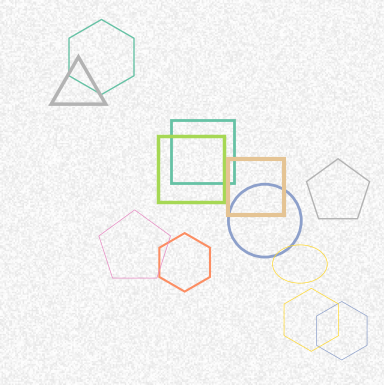[{"shape": "hexagon", "thickness": 1, "radius": 0.49, "center": [0.264, 0.852]}, {"shape": "square", "thickness": 2, "radius": 0.41, "center": [0.526, 0.606]}, {"shape": "hexagon", "thickness": 1.5, "radius": 0.38, "center": [0.48, 0.319]}, {"shape": "hexagon", "thickness": 0.5, "radius": 0.38, "center": [0.888, 0.141]}, {"shape": "circle", "thickness": 2, "radius": 0.47, "center": [0.688, 0.427]}, {"shape": "pentagon", "thickness": 0.5, "radius": 0.49, "center": [0.35, 0.357]}, {"shape": "square", "thickness": 2.5, "radius": 0.43, "center": [0.495, 0.561]}, {"shape": "oval", "thickness": 0.5, "radius": 0.36, "center": [0.779, 0.314]}, {"shape": "hexagon", "thickness": 0.5, "radius": 0.41, "center": [0.809, 0.169]}, {"shape": "square", "thickness": 3, "radius": 0.37, "center": [0.666, 0.514]}, {"shape": "pentagon", "thickness": 1, "radius": 0.43, "center": [0.878, 0.502]}, {"shape": "triangle", "thickness": 2.5, "radius": 0.41, "center": [0.204, 0.77]}]